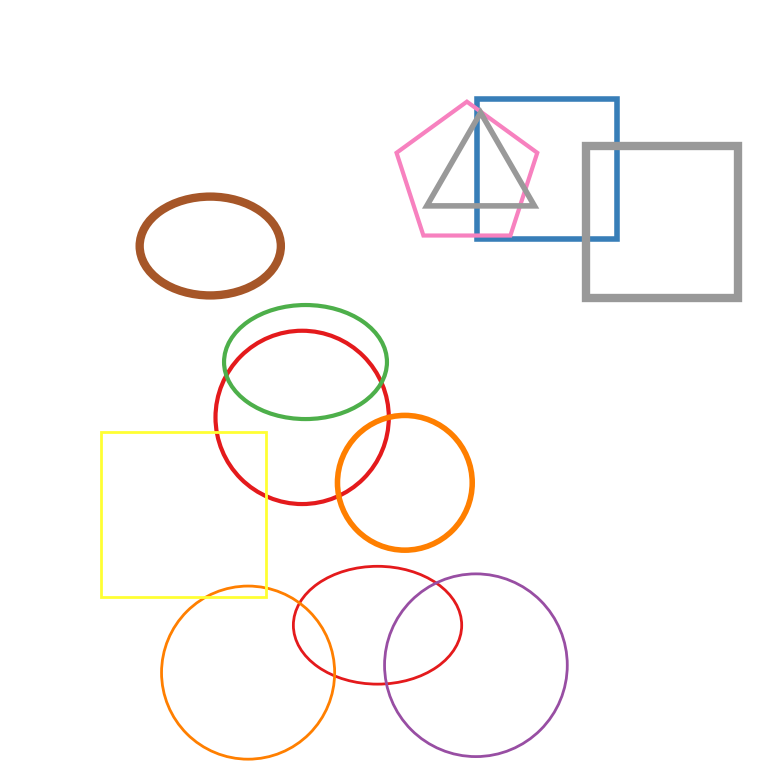[{"shape": "circle", "thickness": 1.5, "radius": 0.56, "center": [0.392, 0.458]}, {"shape": "oval", "thickness": 1, "radius": 0.55, "center": [0.49, 0.188]}, {"shape": "square", "thickness": 2, "radius": 0.45, "center": [0.711, 0.78]}, {"shape": "oval", "thickness": 1.5, "radius": 0.53, "center": [0.397, 0.53]}, {"shape": "circle", "thickness": 1, "radius": 0.59, "center": [0.618, 0.136]}, {"shape": "circle", "thickness": 2, "radius": 0.44, "center": [0.526, 0.373]}, {"shape": "circle", "thickness": 1, "radius": 0.56, "center": [0.322, 0.126]}, {"shape": "square", "thickness": 1, "radius": 0.54, "center": [0.238, 0.332]}, {"shape": "oval", "thickness": 3, "radius": 0.46, "center": [0.273, 0.68]}, {"shape": "pentagon", "thickness": 1.5, "radius": 0.48, "center": [0.606, 0.772]}, {"shape": "triangle", "thickness": 2, "radius": 0.4, "center": [0.624, 0.773]}, {"shape": "square", "thickness": 3, "radius": 0.49, "center": [0.86, 0.712]}]